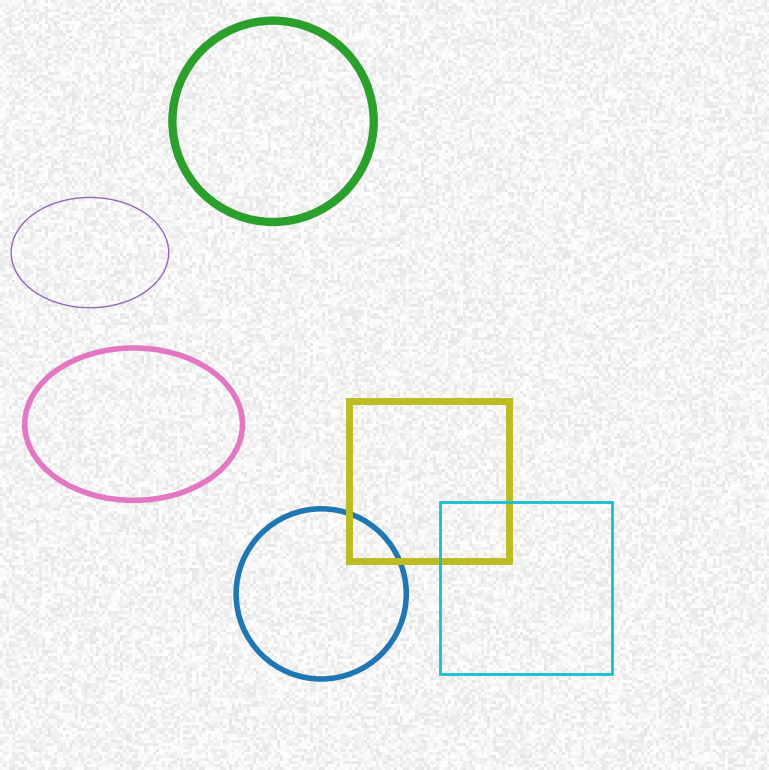[{"shape": "circle", "thickness": 2, "radius": 0.55, "center": [0.417, 0.229]}, {"shape": "circle", "thickness": 3, "radius": 0.65, "center": [0.355, 0.842]}, {"shape": "oval", "thickness": 0.5, "radius": 0.51, "center": [0.117, 0.672]}, {"shape": "oval", "thickness": 2, "radius": 0.71, "center": [0.174, 0.449]}, {"shape": "square", "thickness": 2.5, "radius": 0.52, "center": [0.557, 0.376]}, {"shape": "square", "thickness": 1, "radius": 0.56, "center": [0.683, 0.236]}]